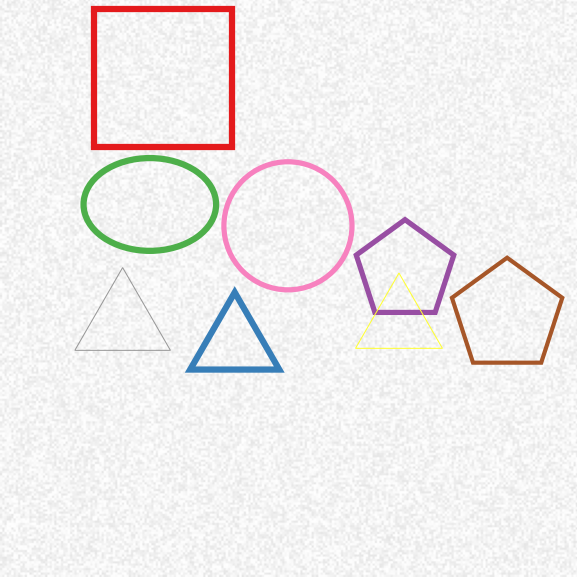[{"shape": "square", "thickness": 3, "radius": 0.6, "center": [0.282, 0.864]}, {"shape": "triangle", "thickness": 3, "radius": 0.45, "center": [0.406, 0.404]}, {"shape": "oval", "thickness": 3, "radius": 0.57, "center": [0.259, 0.645]}, {"shape": "pentagon", "thickness": 2.5, "radius": 0.44, "center": [0.701, 0.53]}, {"shape": "triangle", "thickness": 0.5, "radius": 0.43, "center": [0.691, 0.439]}, {"shape": "pentagon", "thickness": 2, "radius": 0.5, "center": [0.878, 0.452]}, {"shape": "circle", "thickness": 2.5, "radius": 0.55, "center": [0.499, 0.608]}, {"shape": "triangle", "thickness": 0.5, "radius": 0.48, "center": [0.212, 0.44]}]